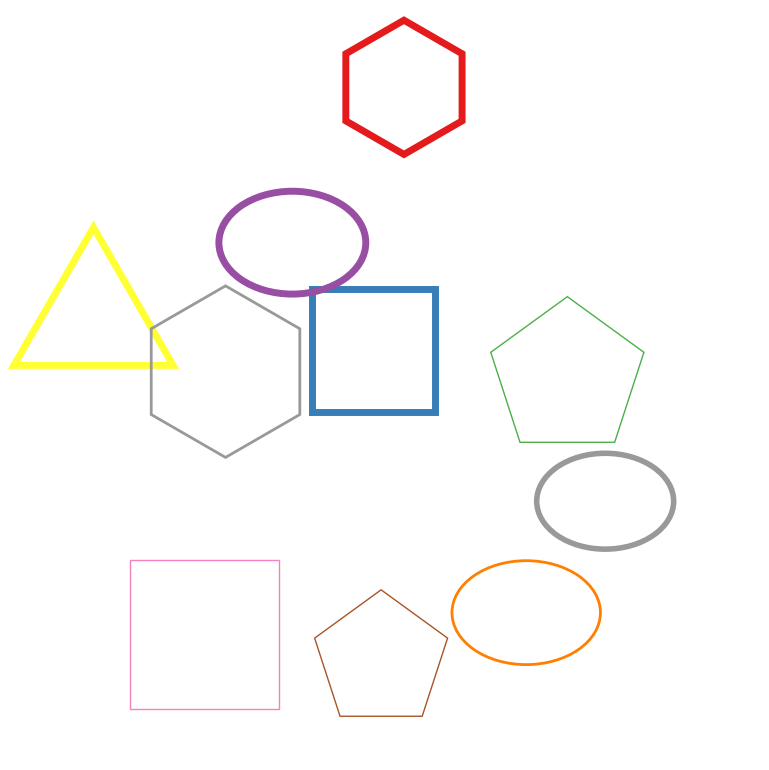[{"shape": "hexagon", "thickness": 2.5, "radius": 0.44, "center": [0.525, 0.887]}, {"shape": "square", "thickness": 2.5, "radius": 0.4, "center": [0.485, 0.544]}, {"shape": "pentagon", "thickness": 0.5, "radius": 0.52, "center": [0.737, 0.51]}, {"shape": "oval", "thickness": 2.5, "radius": 0.48, "center": [0.38, 0.685]}, {"shape": "oval", "thickness": 1, "radius": 0.48, "center": [0.683, 0.204]}, {"shape": "triangle", "thickness": 2.5, "radius": 0.6, "center": [0.121, 0.585]}, {"shape": "pentagon", "thickness": 0.5, "radius": 0.45, "center": [0.495, 0.143]}, {"shape": "square", "thickness": 0.5, "radius": 0.48, "center": [0.265, 0.176]}, {"shape": "hexagon", "thickness": 1, "radius": 0.56, "center": [0.293, 0.517]}, {"shape": "oval", "thickness": 2, "radius": 0.44, "center": [0.786, 0.349]}]